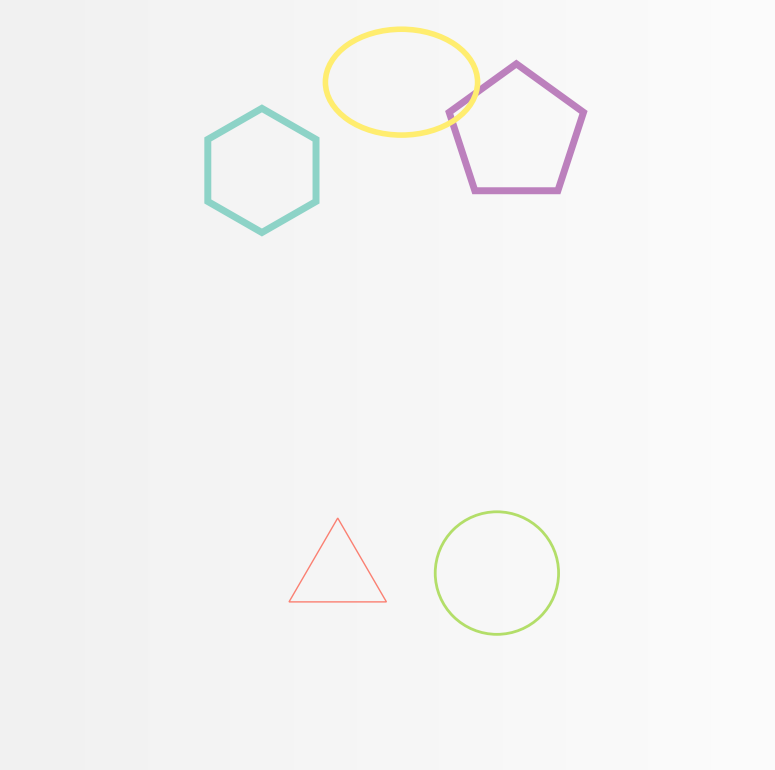[{"shape": "hexagon", "thickness": 2.5, "radius": 0.4, "center": [0.338, 0.779]}, {"shape": "triangle", "thickness": 0.5, "radius": 0.36, "center": [0.436, 0.255]}, {"shape": "circle", "thickness": 1, "radius": 0.4, "center": [0.641, 0.256]}, {"shape": "pentagon", "thickness": 2.5, "radius": 0.46, "center": [0.666, 0.826]}, {"shape": "oval", "thickness": 2, "radius": 0.49, "center": [0.518, 0.893]}]